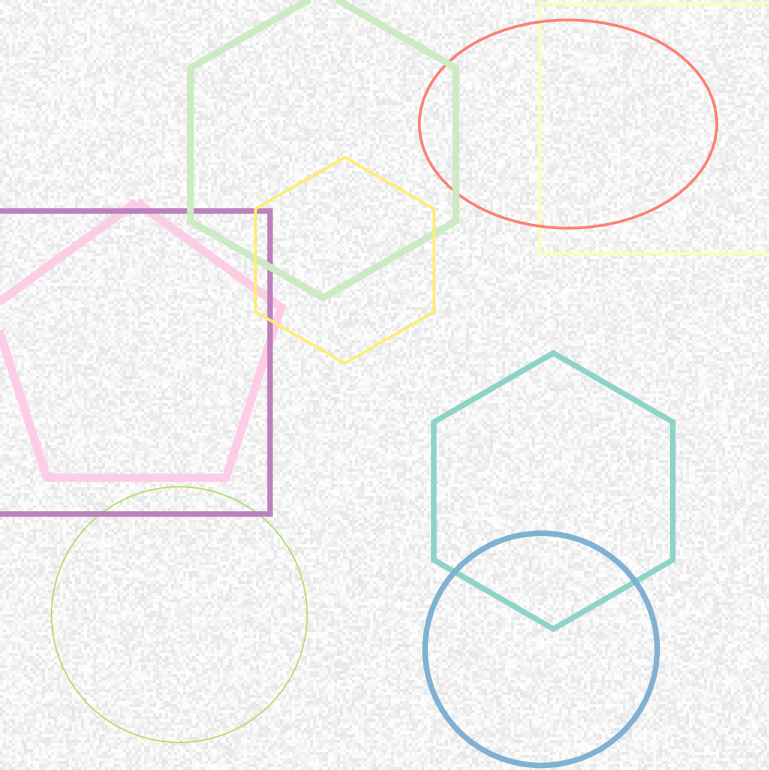[{"shape": "hexagon", "thickness": 2, "radius": 0.9, "center": [0.719, 0.362]}, {"shape": "square", "thickness": 1, "radius": 0.81, "center": [0.863, 0.834]}, {"shape": "oval", "thickness": 1, "radius": 0.97, "center": [0.738, 0.839]}, {"shape": "circle", "thickness": 2, "radius": 0.75, "center": [0.703, 0.157]}, {"shape": "circle", "thickness": 0.5, "radius": 0.83, "center": [0.233, 0.202]}, {"shape": "pentagon", "thickness": 3, "radius": 0.99, "center": [0.177, 0.54]}, {"shape": "square", "thickness": 2, "radius": 0.98, "center": [0.154, 0.529]}, {"shape": "hexagon", "thickness": 2.5, "radius": 0.99, "center": [0.42, 0.812]}, {"shape": "hexagon", "thickness": 1, "radius": 0.67, "center": [0.448, 0.662]}]